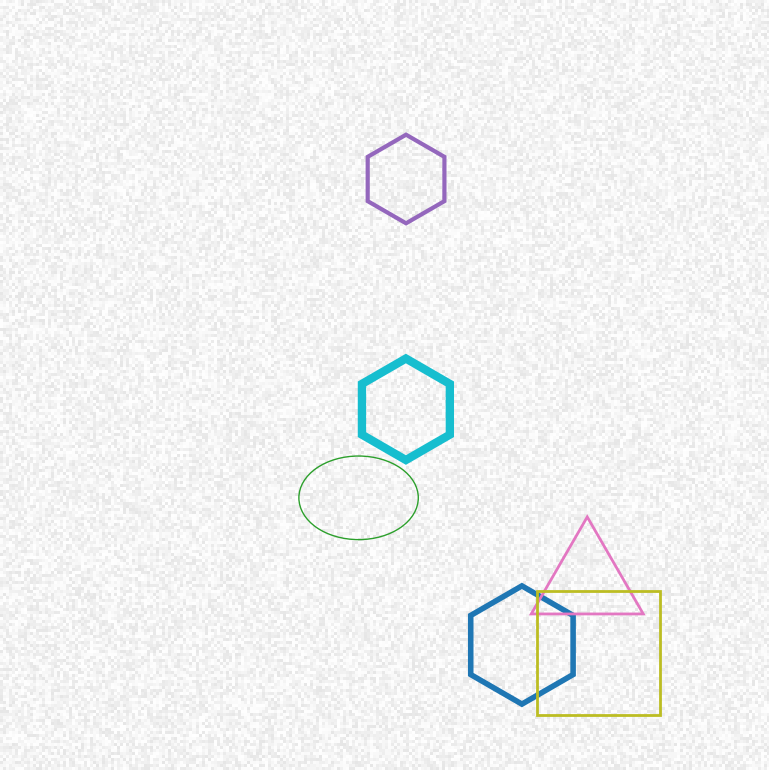[{"shape": "hexagon", "thickness": 2, "radius": 0.38, "center": [0.678, 0.162]}, {"shape": "oval", "thickness": 0.5, "radius": 0.39, "center": [0.466, 0.353]}, {"shape": "hexagon", "thickness": 1.5, "radius": 0.29, "center": [0.527, 0.768]}, {"shape": "triangle", "thickness": 1, "radius": 0.42, "center": [0.763, 0.245]}, {"shape": "square", "thickness": 1, "radius": 0.4, "center": [0.777, 0.152]}, {"shape": "hexagon", "thickness": 3, "radius": 0.33, "center": [0.527, 0.468]}]